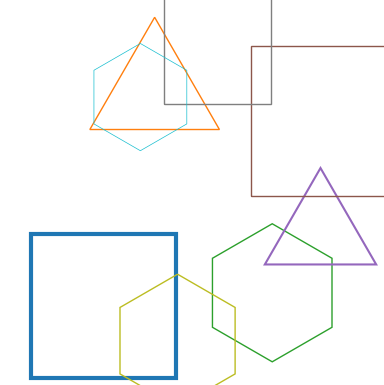[{"shape": "square", "thickness": 3, "radius": 0.94, "center": [0.268, 0.205]}, {"shape": "triangle", "thickness": 1, "radius": 0.97, "center": [0.402, 0.761]}, {"shape": "hexagon", "thickness": 1, "radius": 0.9, "center": [0.707, 0.24]}, {"shape": "triangle", "thickness": 1.5, "radius": 0.83, "center": [0.832, 0.397]}, {"shape": "square", "thickness": 1, "radius": 0.97, "center": [0.846, 0.686]}, {"shape": "square", "thickness": 1, "radius": 0.69, "center": [0.564, 0.869]}, {"shape": "hexagon", "thickness": 1, "radius": 0.86, "center": [0.461, 0.115]}, {"shape": "hexagon", "thickness": 0.5, "radius": 0.7, "center": [0.365, 0.748]}]